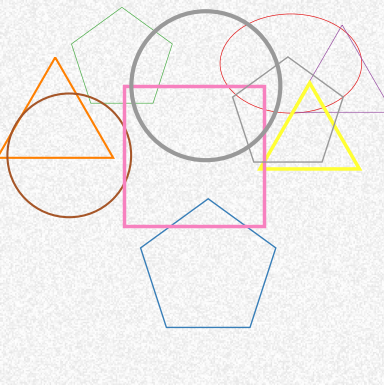[{"shape": "oval", "thickness": 0.5, "radius": 0.92, "center": [0.756, 0.835]}, {"shape": "pentagon", "thickness": 1, "radius": 0.92, "center": [0.541, 0.299]}, {"shape": "pentagon", "thickness": 0.5, "radius": 0.69, "center": [0.317, 0.843]}, {"shape": "triangle", "thickness": 0.5, "radius": 0.76, "center": [0.889, 0.784]}, {"shape": "triangle", "thickness": 1.5, "radius": 0.87, "center": [0.143, 0.677]}, {"shape": "triangle", "thickness": 2.5, "radius": 0.74, "center": [0.804, 0.636]}, {"shape": "circle", "thickness": 1.5, "radius": 0.8, "center": [0.18, 0.596]}, {"shape": "square", "thickness": 2.5, "radius": 0.91, "center": [0.503, 0.594]}, {"shape": "circle", "thickness": 3, "radius": 0.97, "center": [0.535, 0.777]}, {"shape": "pentagon", "thickness": 1, "radius": 0.75, "center": [0.748, 0.701]}]